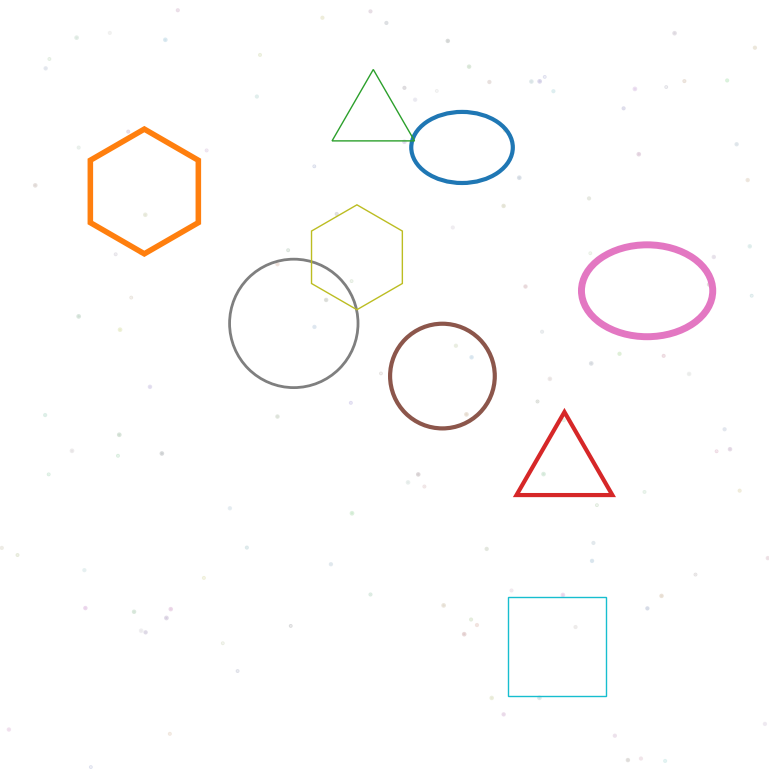[{"shape": "oval", "thickness": 1.5, "radius": 0.33, "center": [0.6, 0.809]}, {"shape": "hexagon", "thickness": 2, "radius": 0.4, "center": [0.187, 0.751]}, {"shape": "triangle", "thickness": 0.5, "radius": 0.31, "center": [0.485, 0.848]}, {"shape": "triangle", "thickness": 1.5, "radius": 0.36, "center": [0.733, 0.393]}, {"shape": "circle", "thickness": 1.5, "radius": 0.34, "center": [0.575, 0.512]}, {"shape": "oval", "thickness": 2.5, "radius": 0.43, "center": [0.84, 0.622]}, {"shape": "circle", "thickness": 1, "radius": 0.42, "center": [0.382, 0.58]}, {"shape": "hexagon", "thickness": 0.5, "radius": 0.34, "center": [0.464, 0.666]}, {"shape": "square", "thickness": 0.5, "radius": 0.32, "center": [0.723, 0.16]}]